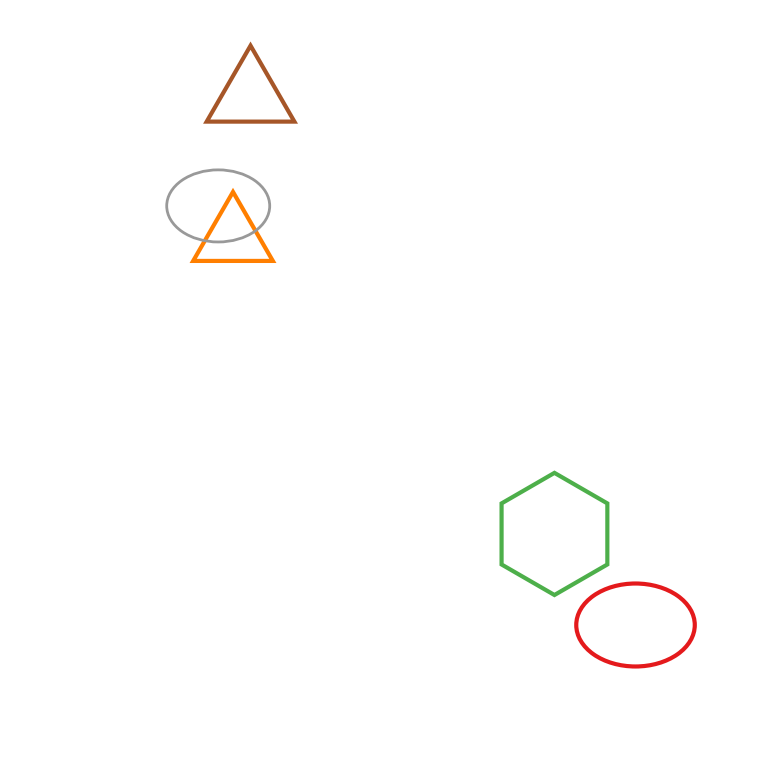[{"shape": "oval", "thickness": 1.5, "radius": 0.38, "center": [0.825, 0.188]}, {"shape": "hexagon", "thickness": 1.5, "radius": 0.4, "center": [0.72, 0.307]}, {"shape": "triangle", "thickness": 1.5, "radius": 0.3, "center": [0.303, 0.691]}, {"shape": "triangle", "thickness": 1.5, "radius": 0.33, "center": [0.325, 0.875]}, {"shape": "oval", "thickness": 1, "radius": 0.33, "center": [0.283, 0.733]}]